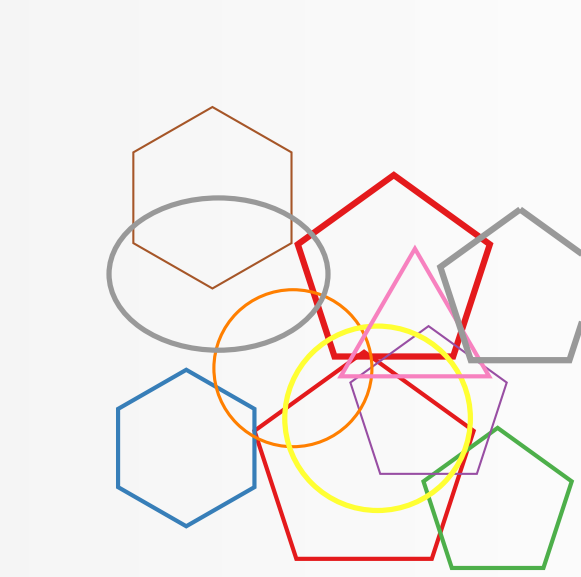[{"shape": "pentagon", "thickness": 2, "radius": 0.99, "center": [0.626, 0.192]}, {"shape": "pentagon", "thickness": 3, "radius": 0.87, "center": [0.678, 0.522]}, {"shape": "hexagon", "thickness": 2, "radius": 0.68, "center": [0.32, 0.223]}, {"shape": "pentagon", "thickness": 2, "radius": 0.67, "center": [0.856, 0.124]}, {"shape": "pentagon", "thickness": 1, "radius": 0.71, "center": [0.737, 0.293]}, {"shape": "circle", "thickness": 1.5, "radius": 0.68, "center": [0.504, 0.362]}, {"shape": "circle", "thickness": 2.5, "radius": 0.8, "center": [0.65, 0.275]}, {"shape": "hexagon", "thickness": 1, "radius": 0.79, "center": [0.365, 0.657]}, {"shape": "triangle", "thickness": 2, "radius": 0.74, "center": [0.714, 0.421]}, {"shape": "pentagon", "thickness": 3, "radius": 0.72, "center": [0.895, 0.492]}, {"shape": "oval", "thickness": 2.5, "radius": 0.94, "center": [0.376, 0.525]}]